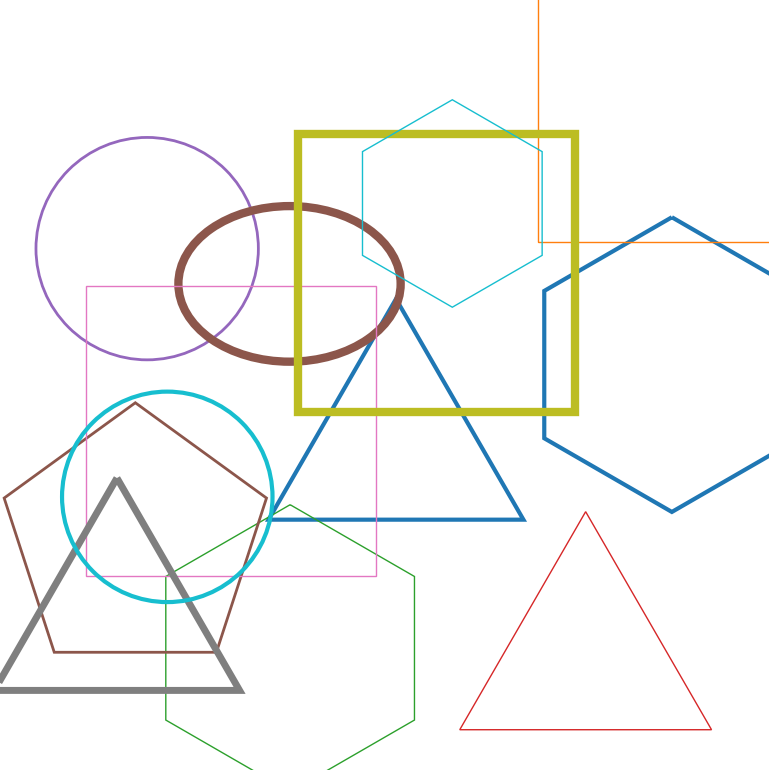[{"shape": "hexagon", "thickness": 1.5, "radius": 0.96, "center": [0.873, 0.527]}, {"shape": "triangle", "thickness": 1.5, "radius": 0.96, "center": [0.514, 0.421]}, {"shape": "square", "thickness": 0.5, "radius": 0.98, "center": [0.895, 0.882]}, {"shape": "hexagon", "thickness": 0.5, "radius": 0.93, "center": [0.377, 0.158]}, {"shape": "triangle", "thickness": 0.5, "radius": 0.94, "center": [0.761, 0.147]}, {"shape": "circle", "thickness": 1, "radius": 0.72, "center": [0.191, 0.677]}, {"shape": "oval", "thickness": 3, "radius": 0.72, "center": [0.376, 0.631]}, {"shape": "pentagon", "thickness": 1, "radius": 0.9, "center": [0.176, 0.298]}, {"shape": "square", "thickness": 0.5, "radius": 0.94, "center": [0.3, 0.44]}, {"shape": "triangle", "thickness": 2.5, "radius": 0.92, "center": [0.152, 0.195]}, {"shape": "square", "thickness": 3, "radius": 0.9, "center": [0.567, 0.646]}, {"shape": "hexagon", "thickness": 0.5, "radius": 0.67, "center": [0.587, 0.736]}, {"shape": "circle", "thickness": 1.5, "radius": 0.68, "center": [0.217, 0.355]}]